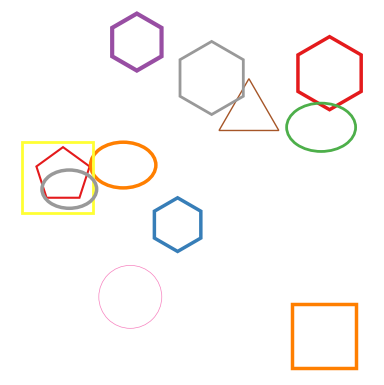[{"shape": "pentagon", "thickness": 1.5, "radius": 0.36, "center": [0.164, 0.545]}, {"shape": "hexagon", "thickness": 2.5, "radius": 0.47, "center": [0.856, 0.81]}, {"shape": "hexagon", "thickness": 2.5, "radius": 0.35, "center": [0.461, 0.417]}, {"shape": "oval", "thickness": 2, "radius": 0.45, "center": [0.834, 0.669]}, {"shape": "hexagon", "thickness": 3, "radius": 0.37, "center": [0.355, 0.891]}, {"shape": "oval", "thickness": 2.5, "radius": 0.42, "center": [0.32, 0.571]}, {"shape": "square", "thickness": 2.5, "radius": 0.41, "center": [0.842, 0.127]}, {"shape": "square", "thickness": 2, "radius": 0.46, "center": [0.15, 0.539]}, {"shape": "triangle", "thickness": 1, "radius": 0.45, "center": [0.647, 0.706]}, {"shape": "circle", "thickness": 0.5, "radius": 0.41, "center": [0.338, 0.229]}, {"shape": "oval", "thickness": 2.5, "radius": 0.36, "center": [0.18, 0.509]}, {"shape": "hexagon", "thickness": 2, "radius": 0.47, "center": [0.55, 0.797]}]